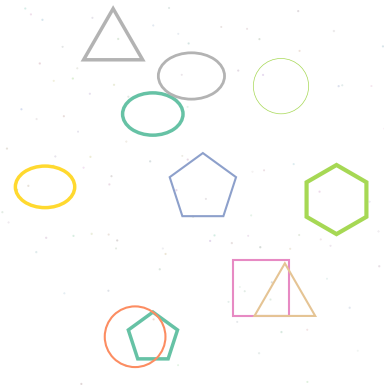[{"shape": "pentagon", "thickness": 2.5, "radius": 0.34, "center": [0.397, 0.122]}, {"shape": "oval", "thickness": 2.5, "radius": 0.39, "center": [0.397, 0.704]}, {"shape": "circle", "thickness": 1.5, "radius": 0.39, "center": [0.351, 0.125]}, {"shape": "pentagon", "thickness": 1.5, "radius": 0.45, "center": [0.527, 0.512]}, {"shape": "square", "thickness": 1.5, "radius": 0.36, "center": [0.679, 0.251]}, {"shape": "hexagon", "thickness": 3, "radius": 0.45, "center": [0.874, 0.482]}, {"shape": "circle", "thickness": 0.5, "radius": 0.36, "center": [0.73, 0.776]}, {"shape": "oval", "thickness": 2.5, "radius": 0.39, "center": [0.117, 0.515]}, {"shape": "triangle", "thickness": 1.5, "radius": 0.46, "center": [0.74, 0.225]}, {"shape": "oval", "thickness": 2, "radius": 0.43, "center": [0.497, 0.803]}, {"shape": "triangle", "thickness": 2.5, "radius": 0.44, "center": [0.294, 0.889]}]